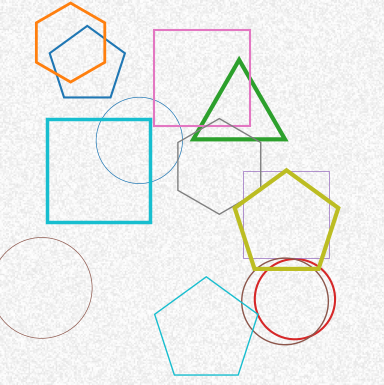[{"shape": "pentagon", "thickness": 1.5, "radius": 0.51, "center": [0.227, 0.83]}, {"shape": "circle", "thickness": 0.5, "radius": 0.56, "center": [0.362, 0.635]}, {"shape": "hexagon", "thickness": 2, "radius": 0.51, "center": [0.183, 0.889]}, {"shape": "triangle", "thickness": 3, "radius": 0.69, "center": [0.621, 0.707]}, {"shape": "circle", "thickness": 1.5, "radius": 0.52, "center": [0.766, 0.223]}, {"shape": "square", "thickness": 0.5, "radius": 0.56, "center": [0.743, 0.443]}, {"shape": "circle", "thickness": 0.5, "radius": 0.65, "center": [0.108, 0.252]}, {"shape": "circle", "thickness": 1, "radius": 0.56, "center": [0.74, 0.217]}, {"shape": "square", "thickness": 1.5, "radius": 0.63, "center": [0.525, 0.798]}, {"shape": "hexagon", "thickness": 1, "radius": 0.62, "center": [0.57, 0.568]}, {"shape": "pentagon", "thickness": 3, "radius": 0.71, "center": [0.744, 0.416]}, {"shape": "square", "thickness": 2.5, "radius": 0.67, "center": [0.257, 0.557]}, {"shape": "pentagon", "thickness": 1, "radius": 0.71, "center": [0.536, 0.14]}]